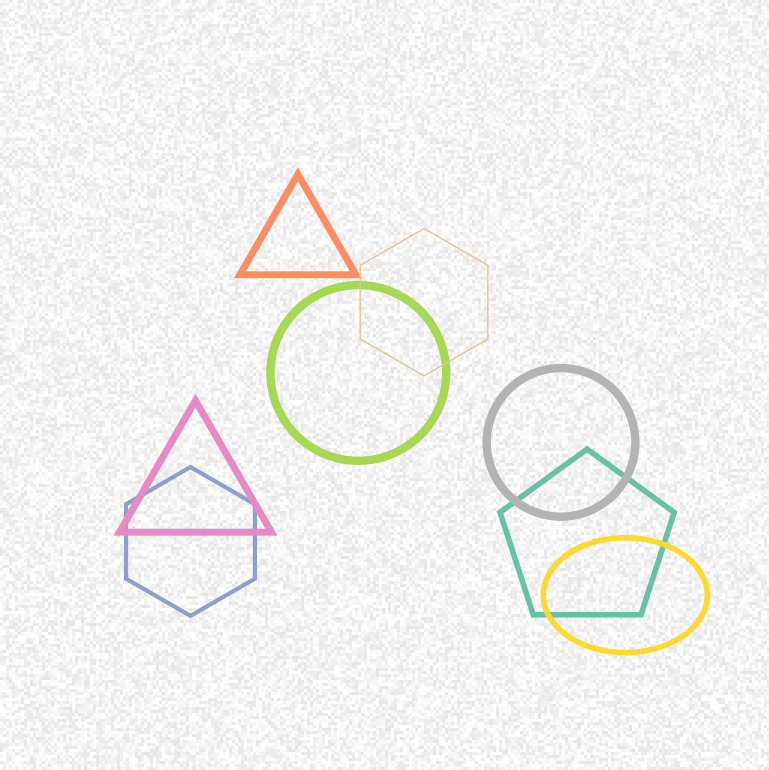[{"shape": "pentagon", "thickness": 2, "radius": 0.59, "center": [0.762, 0.298]}, {"shape": "triangle", "thickness": 2.5, "radius": 0.43, "center": [0.387, 0.687]}, {"shape": "hexagon", "thickness": 1.5, "radius": 0.48, "center": [0.247, 0.297]}, {"shape": "triangle", "thickness": 2.5, "radius": 0.57, "center": [0.254, 0.366]}, {"shape": "circle", "thickness": 3, "radius": 0.57, "center": [0.465, 0.516]}, {"shape": "oval", "thickness": 2, "radius": 0.53, "center": [0.812, 0.227]}, {"shape": "hexagon", "thickness": 0.5, "radius": 0.48, "center": [0.551, 0.608]}, {"shape": "circle", "thickness": 3, "radius": 0.48, "center": [0.729, 0.426]}]